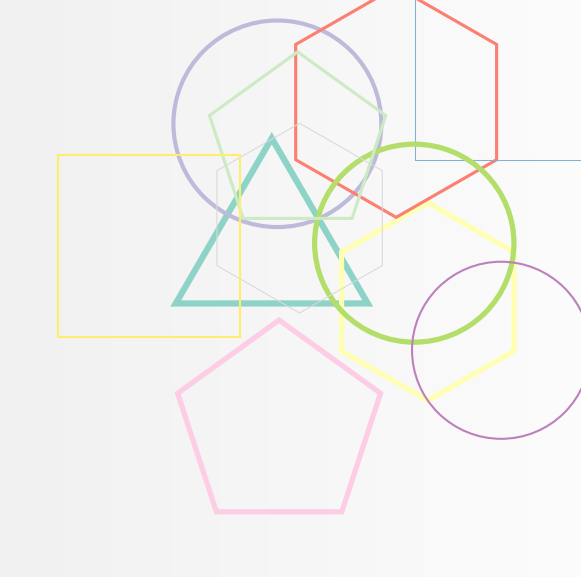[{"shape": "triangle", "thickness": 3, "radius": 0.95, "center": [0.468, 0.569]}, {"shape": "hexagon", "thickness": 2.5, "radius": 0.86, "center": [0.736, 0.477]}, {"shape": "circle", "thickness": 2, "radius": 0.89, "center": [0.477, 0.785]}, {"shape": "hexagon", "thickness": 1.5, "radius": 1.0, "center": [0.682, 0.822]}, {"shape": "square", "thickness": 0.5, "radius": 0.74, "center": [0.862, 0.87]}, {"shape": "circle", "thickness": 2.5, "radius": 0.86, "center": [0.713, 0.578]}, {"shape": "pentagon", "thickness": 2.5, "radius": 0.92, "center": [0.48, 0.261]}, {"shape": "hexagon", "thickness": 0.5, "radius": 0.82, "center": [0.515, 0.621]}, {"shape": "circle", "thickness": 1, "radius": 0.77, "center": [0.862, 0.393]}, {"shape": "pentagon", "thickness": 1.5, "radius": 0.8, "center": [0.512, 0.75]}, {"shape": "square", "thickness": 1, "radius": 0.79, "center": [0.256, 0.573]}]